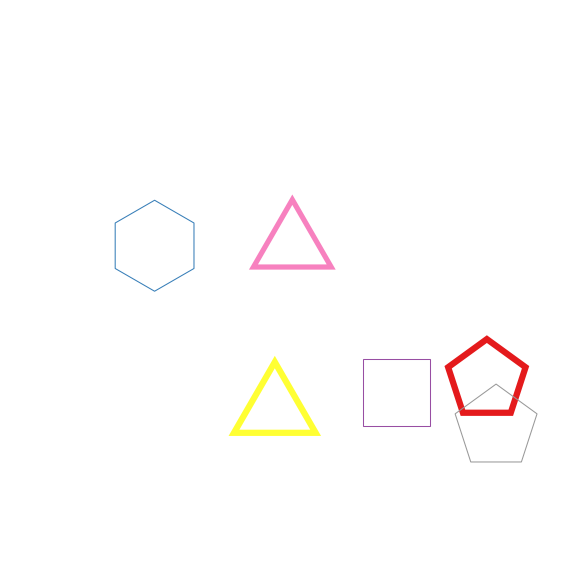[{"shape": "pentagon", "thickness": 3, "radius": 0.35, "center": [0.843, 0.341]}, {"shape": "hexagon", "thickness": 0.5, "radius": 0.39, "center": [0.268, 0.574]}, {"shape": "square", "thickness": 0.5, "radius": 0.29, "center": [0.687, 0.319]}, {"shape": "triangle", "thickness": 3, "radius": 0.41, "center": [0.476, 0.291]}, {"shape": "triangle", "thickness": 2.5, "radius": 0.39, "center": [0.506, 0.576]}, {"shape": "pentagon", "thickness": 0.5, "radius": 0.37, "center": [0.859, 0.259]}]